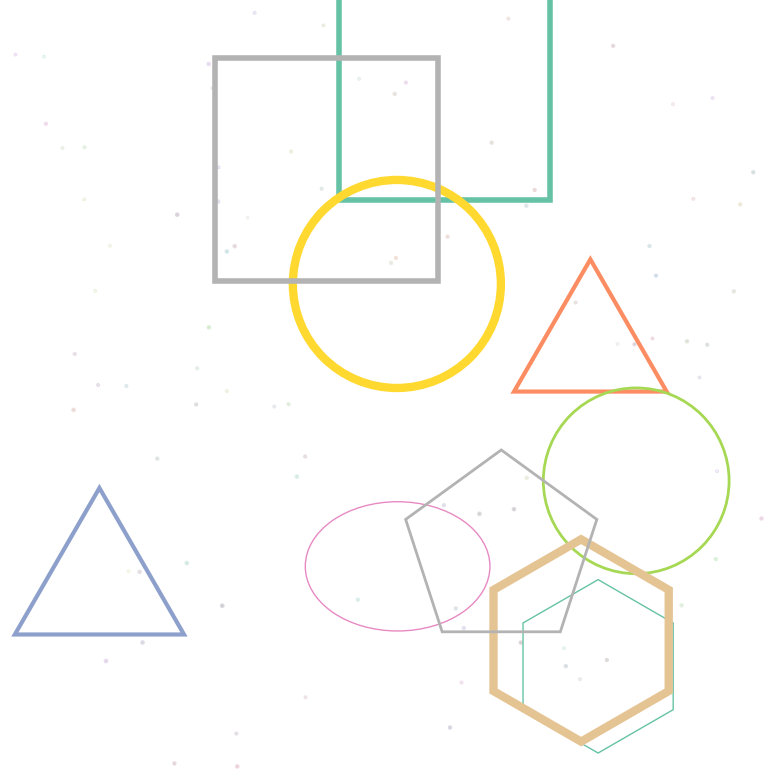[{"shape": "hexagon", "thickness": 0.5, "radius": 0.56, "center": [0.777, 0.135]}, {"shape": "square", "thickness": 2, "radius": 0.69, "center": [0.577, 0.878]}, {"shape": "triangle", "thickness": 1.5, "radius": 0.57, "center": [0.767, 0.549]}, {"shape": "triangle", "thickness": 1.5, "radius": 0.63, "center": [0.129, 0.239]}, {"shape": "oval", "thickness": 0.5, "radius": 0.6, "center": [0.516, 0.264]}, {"shape": "circle", "thickness": 1, "radius": 0.6, "center": [0.826, 0.376]}, {"shape": "circle", "thickness": 3, "radius": 0.68, "center": [0.515, 0.631]}, {"shape": "hexagon", "thickness": 3, "radius": 0.66, "center": [0.755, 0.168]}, {"shape": "square", "thickness": 2, "radius": 0.72, "center": [0.424, 0.78]}, {"shape": "pentagon", "thickness": 1, "radius": 0.65, "center": [0.651, 0.285]}]